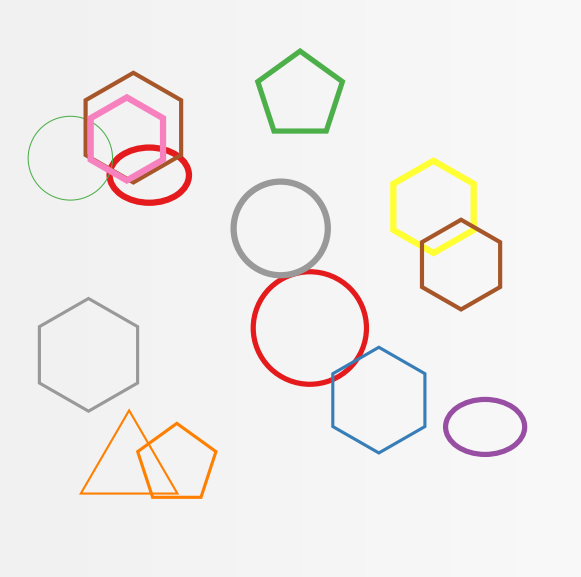[{"shape": "oval", "thickness": 3, "radius": 0.34, "center": [0.257, 0.696]}, {"shape": "circle", "thickness": 2.5, "radius": 0.49, "center": [0.533, 0.431]}, {"shape": "hexagon", "thickness": 1.5, "radius": 0.46, "center": [0.652, 0.306]}, {"shape": "pentagon", "thickness": 2.5, "radius": 0.38, "center": [0.516, 0.834]}, {"shape": "circle", "thickness": 0.5, "radius": 0.36, "center": [0.121, 0.725]}, {"shape": "oval", "thickness": 2.5, "radius": 0.34, "center": [0.835, 0.26]}, {"shape": "pentagon", "thickness": 1.5, "radius": 0.35, "center": [0.304, 0.195]}, {"shape": "triangle", "thickness": 1, "radius": 0.48, "center": [0.222, 0.192]}, {"shape": "hexagon", "thickness": 3, "radius": 0.4, "center": [0.746, 0.641]}, {"shape": "hexagon", "thickness": 2, "radius": 0.47, "center": [0.229, 0.778]}, {"shape": "hexagon", "thickness": 2, "radius": 0.39, "center": [0.793, 0.541]}, {"shape": "hexagon", "thickness": 3, "radius": 0.36, "center": [0.218, 0.759]}, {"shape": "hexagon", "thickness": 1.5, "radius": 0.49, "center": [0.152, 0.385]}, {"shape": "circle", "thickness": 3, "radius": 0.41, "center": [0.483, 0.604]}]